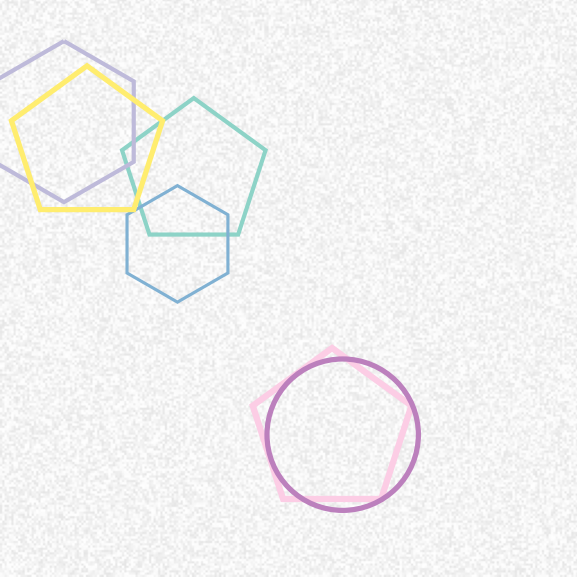[{"shape": "pentagon", "thickness": 2, "radius": 0.65, "center": [0.336, 0.699]}, {"shape": "hexagon", "thickness": 2, "radius": 0.7, "center": [0.111, 0.789]}, {"shape": "hexagon", "thickness": 1.5, "radius": 0.5, "center": [0.307, 0.577]}, {"shape": "pentagon", "thickness": 3, "radius": 0.72, "center": [0.575, 0.252]}, {"shape": "circle", "thickness": 2.5, "radius": 0.66, "center": [0.593, 0.246]}, {"shape": "pentagon", "thickness": 2.5, "radius": 0.69, "center": [0.151, 0.748]}]